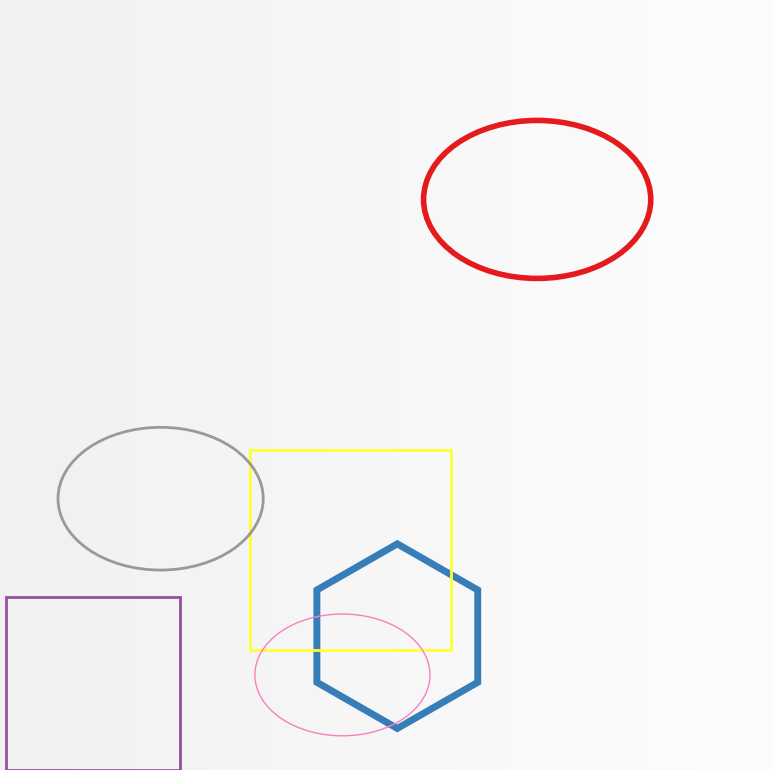[{"shape": "oval", "thickness": 2, "radius": 0.73, "center": [0.693, 0.741]}, {"shape": "hexagon", "thickness": 2.5, "radius": 0.6, "center": [0.513, 0.174]}, {"shape": "square", "thickness": 1, "radius": 0.56, "center": [0.12, 0.112]}, {"shape": "square", "thickness": 1, "radius": 0.65, "center": [0.452, 0.285]}, {"shape": "oval", "thickness": 0.5, "radius": 0.56, "center": [0.442, 0.123]}, {"shape": "oval", "thickness": 1, "radius": 0.66, "center": [0.207, 0.352]}]